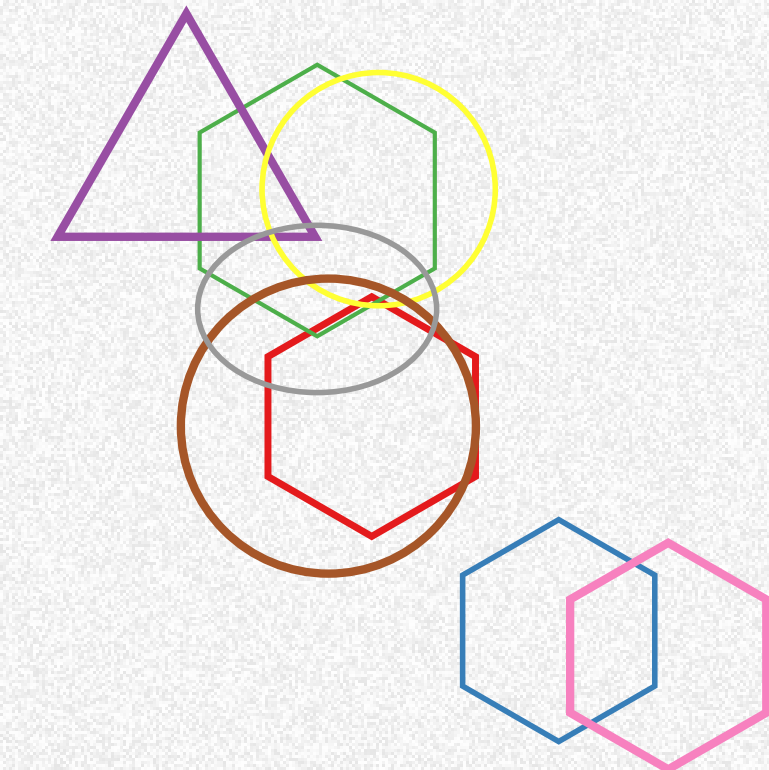[{"shape": "hexagon", "thickness": 2.5, "radius": 0.78, "center": [0.483, 0.459]}, {"shape": "hexagon", "thickness": 2, "radius": 0.72, "center": [0.726, 0.181]}, {"shape": "hexagon", "thickness": 1.5, "radius": 0.88, "center": [0.412, 0.74]}, {"shape": "triangle", "thickness": 3, "radius": 0.97, "center": [0.242, 0.789]}, {"shape": "circle", "thickness": 2, "radius": 0.76, "center": [0.492, 0.754]}, {"shape": "circle", "thickness": 3, "radius": 0.96, "center": [0.426, 0.447]}, {"shape": "hexagon", "thickness": 3, "radius": 0.74, "center": [0.868, 0.148]}, {"shape": "oval", "thickness": 2, "radius": 0.78, "center": [0.412, 0.599]}]